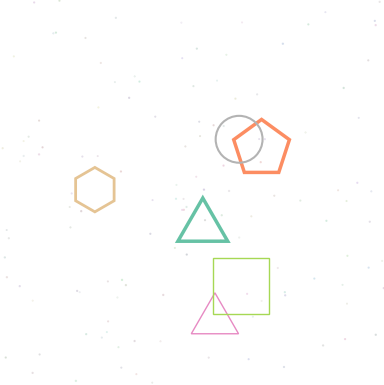[{"shape": "triangle", "thickness": 2.5, "radius": 0.37, "center": [0.527, 0.411]}, {"shape": "pentagon", "thickness": 2.5, "radius": 0.38, "center": [0.679, 0.614]}, {"shape": "triangle", "thickness": 1, "radius": 0.35, "center": [0.558, 0.169]}, {"shape": "square", "thickness": 1, "radius": 0.36, "center": [0.626, 0.256]}, {"shape": "hexagon", "thickness": 2, "radius": 0.29, "center": [0.246, 0.507]}, {"shape": "circle", "thickness": 1.5, "radius": 0.3, "center": [0.621, 0.638]}]